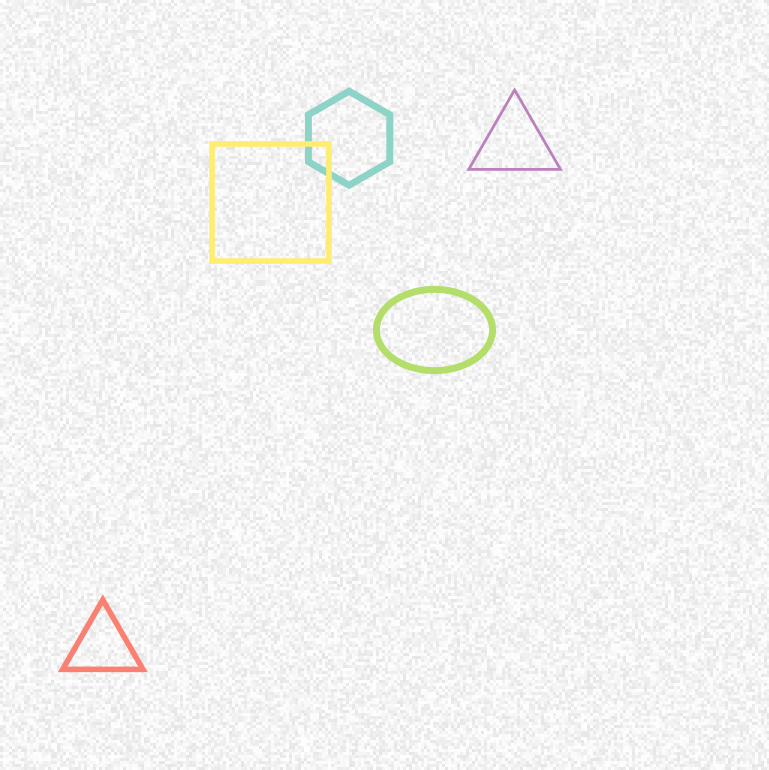[{"shape": "hexagon", "thickness": 2.5, "radius": 0.31, "center": [0.453, 0.82]}, {"shape": "triangle", "thickness": 2, "radius": 0.3, "center": [0.134, 0.161]}, {"shape": "oval", "thickness": 2.5, "radius": 0.38, "center": [0.564, 0.571]}, {"shape": "triangle", "thickness": 1, "radius": 0.34, "center": [0.668, 0.814]}, {"shape": "square", "thickness": 2, "radius": 0.38, "center": [0.352, 0.737]}]